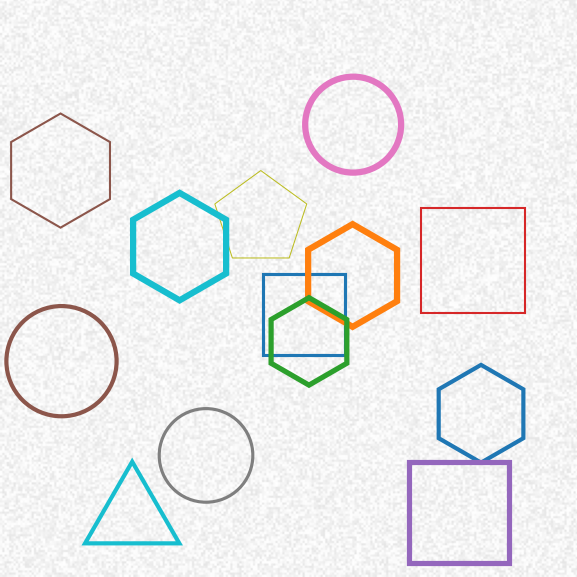[{"shape": "hexagon", "thickness": 2, "radius": 0.42, "center": [0.833, 0.283]}, {"shape": "square", "thickness": 1.5, "radius": 0.35, "center": [0.527, 0.455]}, {"shape": "hexagon", "thickness": 3, "radius": 0.44, "center": [0.611, 0.522]}, {"shape": "hexagon", "thickness": 2.5, "radius": 0.38, "center": [0.535, 0.408]}, {"shape": "square", "thickness": 1, "radius": 0.45, "center": [0.819, 0.548]}, {"shape": "square", "thickness": 2.5, "radius": 0.43, "center": [0.794, 0.112]}, {"shape": "circle", "thickness": 2, "radius": 0.48, "center": [0.106, 0.374]}, {"shape": "hexagon", "thickness": 1, "radius": 0.49, "center": [0.105, 0.704]}, {"shape": "circle", "thickness": 3, "radius": 0.42, "center": [0.612, 0.783]}, {"shape": "circle", "thickness": 1.5, "radius": 0.41, "center": [0.357, 0.211]}, {"shape": "pentagon", "thickness": 0.5, "radius": 0.42, "center": [0.452, 0.62]}, {"shape": "triangle", "thickness": 2, "radius": 0.47, "center": [0.229, 0.105]}, {"shape": "hexagon", "thickness": 3, "radius": 0.47, "center": [0.311, 0.572]}]